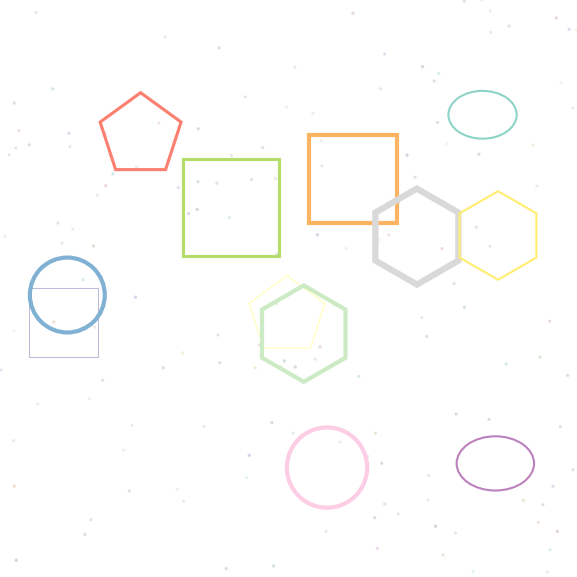[{"shape": "oval", "thickness": 1, "radius": 0.3, "center": [0.836, 0.8]}, {"shape": "pentagon", "thickness": 0.5, "radius": 0.35, "center": [0.497, 0.453]}, {"shape": "square", "thickness": 0.5, "radius": 0.3, "center": [0.11, 0.44]}, {"shape": "pentagon", "thickness": 1.5, "radius": 0.37, "center": [0.243, 0.765]}, {"shape": "circle", "thickness": 2, "radius": 0.32, "center": [0.117, 0.488]}, {"shape": "square", "thickness": 2, "radius": 0.38, "center": [0.611, 0.69]}, {"shape": "square", "thickness": 1.5, "radius": 0.42, "center": [0.4, 0.64]}, {"shape": "circle", "thickness": 2, "radius": 0.35, "center": [0.566, 0.19]}, {"shape": "hexagon", "thickness": 3, "radius": 0.42, "center": [0.722, 0.589]}, {"shape": "oval", "thickness": 1, "radius": 0.34, "center": [0.858, 0.197]}, {"shape": "hexagon", "thickness": 2, "radius": 0.42, "center": [0.526, 0.421]}, {"shape": "hexagon", "thickness": 1, "radius": 0.38, "center": [0.862, 0.591]}]